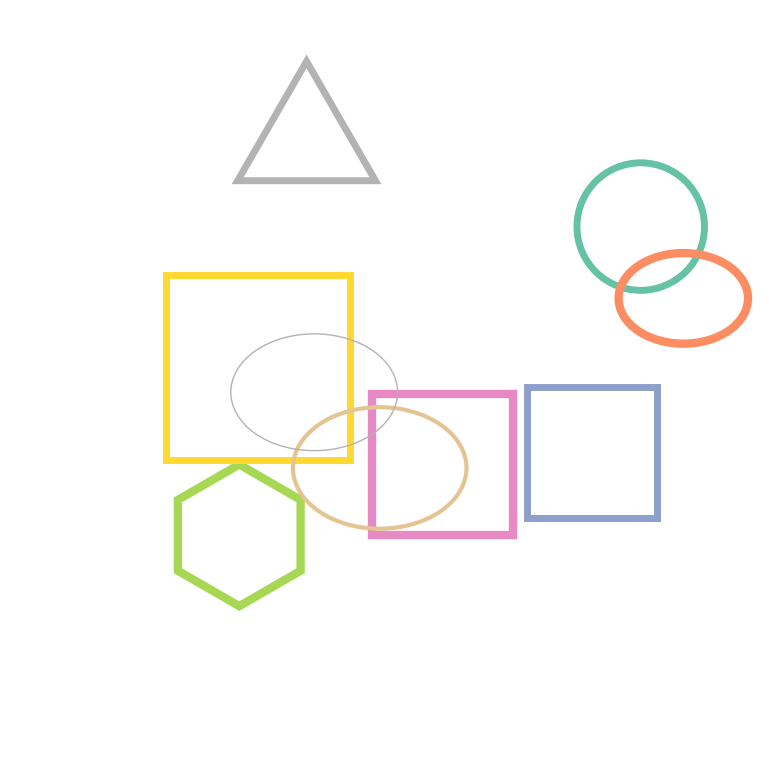[{"shape": "circle", "thickness": 2.5, "radius": 0.41, "center": [0.832, 0.706]}, {"shape": "oval", "thickness": 3, "radius": 0.42, "center": [0.887, 0.612]}, {"shape": "square", "thickness": 2.5, "radius": 0.42, "center": [0.769, 0.412]}, {"shape": "square", "thickness": 3, "radius": 0.46, "center": [0.575, 0.397]}, {"shape": "hexagon", "thickness": 3, "radius": 0.46, "center": [0.311, 0.305]}, {"shape": "square", "thickness": 2.5, "radius": 0.6, "center": [0.335, 0.522]}, {"shape": "oval", "thickness": 1.5, "radius": 0.56, "center": [0.493, 0.392]}, {"shape": "oval", "thickness": 0.5, "radius": 0.54, "center": [0.408, 0.491]}, {"shape": "triangle", "thickness": 2.5, "radius": 0.52, "center": [0.398, 0.817]}]